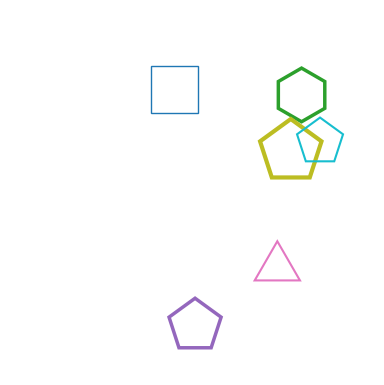[{"shape": "square", "thickness": 1, "radius": 0.31, "center": [0.453, 0.768]}, {"shape": "hexagon", "thickness": 2.5, "radius": 0.35, "center": [0.783, 0.753]}, {"shape": "pentagon", "thickness": 2.5, "radius": 0.36, "center": [0.507, 0.154]}, {"shape": "triangle", "thickness": 1.5, "radius": 0.34, "center": [0.72, 0.306]}, {"shape": "pentagon", "thickness": 3, "radius": 0.42, "center": [0.755, 0.607]}, {"shape": "pentagon", "thickness": 1.5, "radius": 0.31, "center": [0.831, 0.632]}]